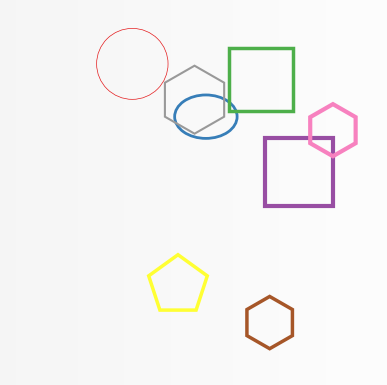[{"shape": "circle", "thickness": 0.5, "radius": 0.46, "center": [0.342, 0.834]}, {"shape": "oval", "thickness": 2, "radius": 0.4, "center": [0.531, 0.697]}, {"shape": "square", "thickness": 2.5, "radius": 0.41, "center": [0.674, 0.793]}, {"shape": "square", "thickness": 3, "radius": 0.44, "center": [0.771, 0.553]}, {"shape": "pentagon", "thickness": 2.5, "radius": 0.4, "center": [0.459, 0.259]}, {"shape": "hexagon", "thickness": 2.5, "radius": 0.34, "center": [0.696, 0.162]}, {"shape": "hexagon", "thickness": 3, "radius": 0.34, "center": [0.859, 0.662]}, {"shape": "hexagon", "thickness": 1.5, "radius": 0.44, "center": [0.502, 0.741]}]